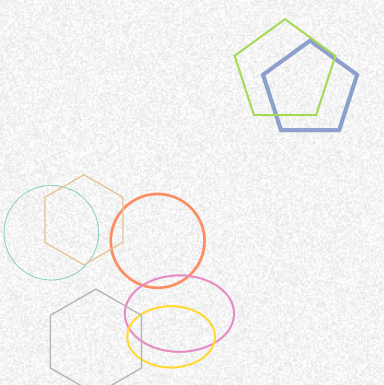[{"shape": "circle", "thickness": 0.5, "radius": 0.61, "center": [0.133, 0.396]}, {"shape": "circle", "thickness": 2, "radius": 0.61, "center": [0.409, 0.374]}, {"shape": "pentagon", "thickness": 3, "radius": 0.64, "center": [0.805, 0.766]}, {"shape": "oval", "thickness": 1.5, "radius": 0.71, "center": [0.466, 0.185]}, {"shape": "pentagon", "thickness": 1.5, "radius": 0.69, "center": [0.74, 0.813]}, {"shape": "oval", "thickness": 1.5, "radius": 0.57, "center": [0.444, 0.125]}, {"shape": "hexagon", "thickness": 1, "radius": 0.59, "center": [0.218, 0.429]}, {"shape": "hexagon", "thickness": 1, "radius": 0.68, "center": [0.249, 0.113]}]